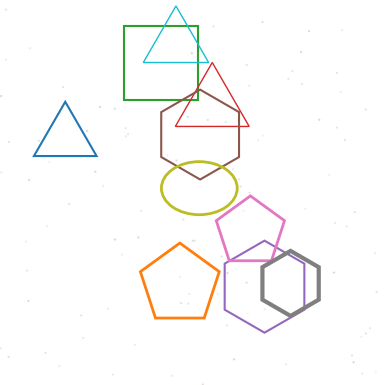[{"shape": "triangle", "thickness": 1.5, "radius": 0.47, "center": [0.169, 0.642]}, {"shape": "pentagon", "thickness": 2, "radius": 0.54, "center": [0.467, 0.261]}, {"shape": "square", "thickness": 1.5, "radius": 0.48, "center": [0.419, 0.837]}, {"shape": "triangle", "thickness": 1, "radius": 0.55, "center": [0.551, 0.727]}, {"shape": "hexagon", "thickness": 1.5, "radius": 0.6, "center": [0.687, 0.255]}, {"shape": "hexagon", "thickness": 1.5, "radius": 0.58, "center": [0.52, 0.65]}, {"shape": "pentagon", "thickness": 2, "radius": 0.47, "center": [0.65, 0.398]}, {"shape": "hexagon", "thickness": 3, "radius": 0.42, "center": [0.755, 0.264]}, {"shape": "oval", "thickness": 2, "radius": 0.49, "center": [0.518, 0.511]}, {"shape": "triangle", "thickness": 1, "radius": 0.49, "center": [0.457, 0.887]}]